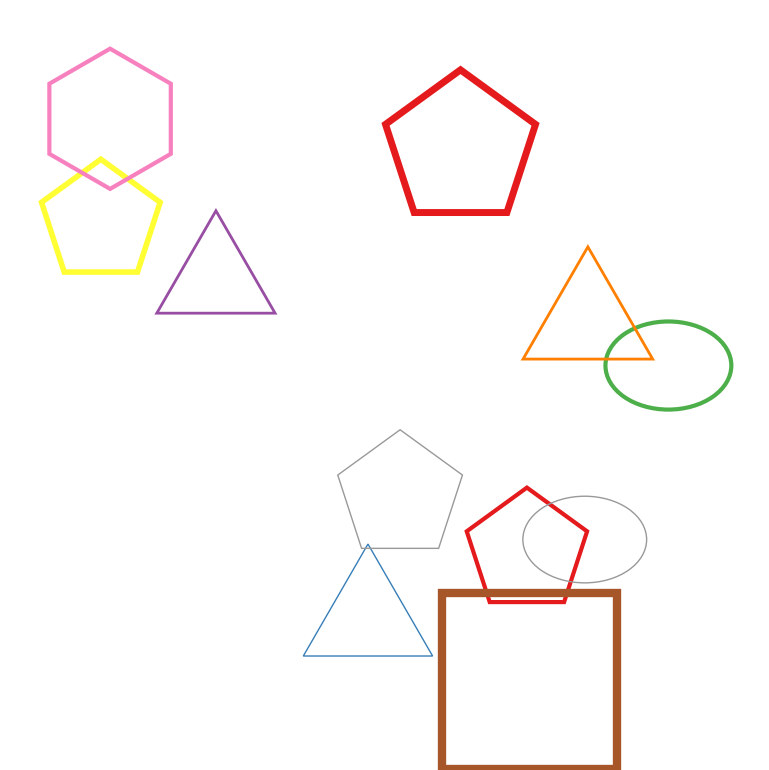[{"shape": "pentagon", "thickness": 1.5, "radius": 0.41, "center": [0.684, 0.285]}, {"shape": "pentagon", "thickness": 2.5, "radius": 0.51, "center": [0.598, 0.807]}, {"shape": "triangle", "thickness": 0.5, "radius": 0.48, "center": [0.478, 0.197]}, {"shape": "oval", "thickness": 1.5, "radius": 0.41, "center": [0.868, 0.525]}, {"shape": "triangle", "thickness": 1, "radius": 0.44, "center": [0.28, 0.638]}, {"shape": "triangle", "thickness": 1, "radius": 0.49, "center": [0.763, 0.582]}, {"shape": "pentagon", "thickness": 2, "radius": 0.4, "center": [0.131, 0.712]}, {"shape": "square", "thickness": 3, "radius": 0.57, "center": [0.688, 0.116]}, {"shape": "hexagon", "thickness": 1.5, "radius": 0.46, "center": [0.143, 0.846]}, {"shape": "pentagon", "thickness": 0.5, "radius": 0.43, "center": [0.52, 0.357]}, {"shape": "oval", "thickness": 0.5, "radius": 0.4, "center": [0.759, 0.299]}]